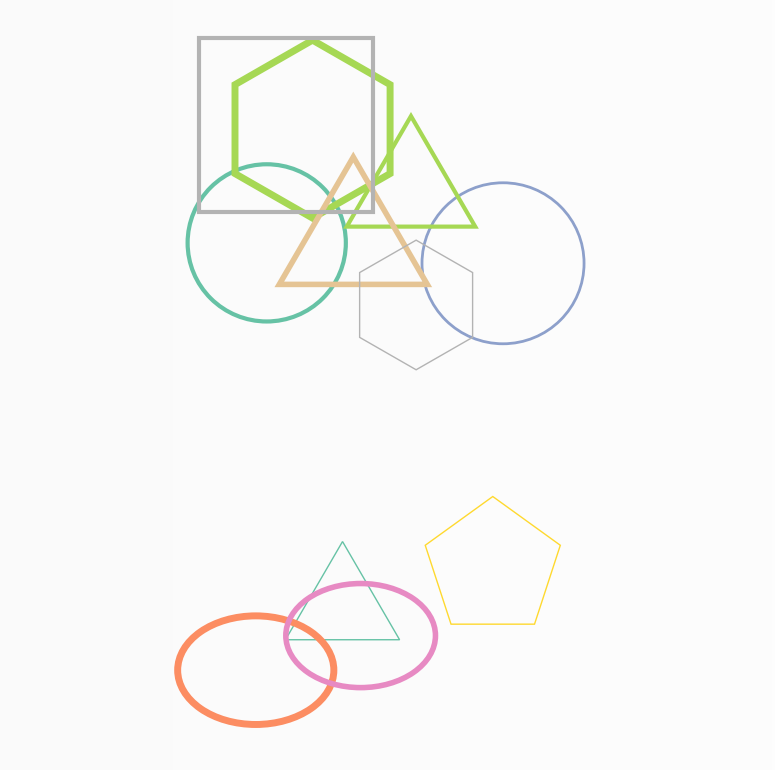[{"shape": "triangle", "thickness": 0.5, "radius": 0.43, "center": [0.442, 0.212]}, {"shape": "circle", "thickness": 1.5, "radius": 0.51, "center": [0.344, 0.685]}, {"shape": "oval", "thickness": 2.5, "radius": 0.5, "center": [0.33, 0.13]}, {"shape": "circle", "thickness": 1, "radius": 0.52, "center": [0.649, 0.658]}, {"shape": "oval", "thickness": 2, "radius": 0.48, "center": [0.465, 0.175]}, {"shape": "hexagon", "thickness": 2.5, "radius": 0.58, "center": [0.403, 0.832]}, {"shape": "triangle", "thickness": 1.5, "radius": 0.48, "center": [0.53, 0.754]}, {"shape": "pentagon", "thickness": 0.5, "radius": 0.46, "center": [0.636, 0.264]}, {"shape": "triangle", "thickness": 2, "radius": 0.55, "center": [0.456, 0.686]}, {"shape": "hexagon", "thickness": 0.5, "radius": 0.42, "center": [0.537, 0.604]}, {"shape": "square", "thickness": 1.5, "radius": 0.56, "center": [0.369, 0.838]}]